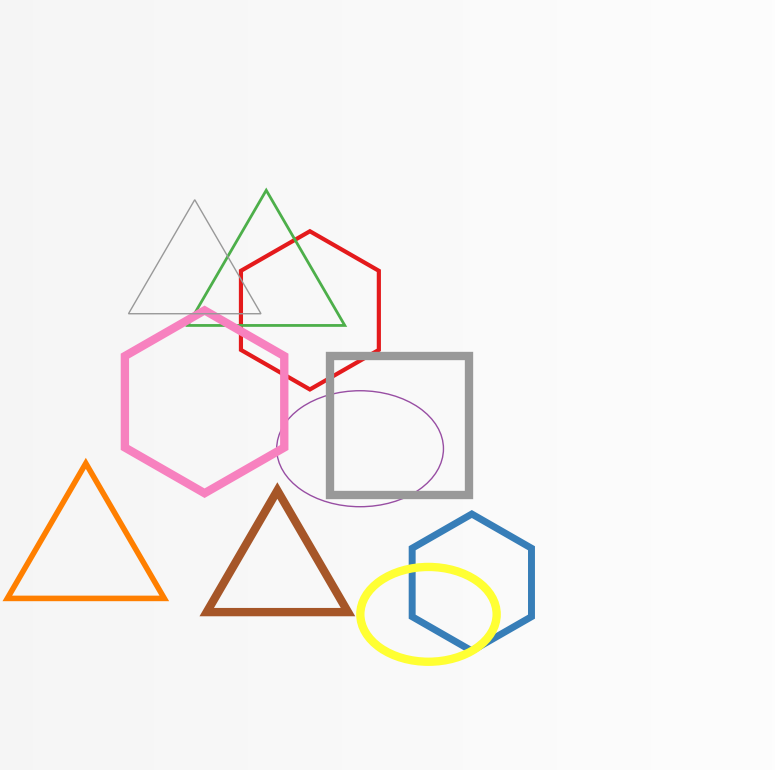[{"shape": "hexagon", "thickness": 1.5, "radius": 0.51, "center": [0.4, 0.597]}, {"shape": "hexagon", "thickness": 2.5, "radius": 0.44, "center": [0.609, 0.244]}, {"shape": "triangle", "thickness": 1, "radius": 0.59, "center": [0.344, 0.636]}, {"shape": "oval", "thickness": 0.5, "radius": 0.54, "center": [0.465, 0.417]}, {"shape": "triangle", "thickness": 2, "radius": 0.58, "center": [0.111, 0.281]}, {"shape": "oval", "thickness": 3, "radius": 0.44, "center": [0.553, 0.202]}, {"shape": "triangle", "thickness": 3, "radius": 0.53, "center": [0.358, 0.258]}, {"shape": "hexagon", "thickness": 3, "radius": 0.59, "center": [0.264, 0.478]}, {"shape": "triangle", "thickness": 0.5, "radius": 0.49, "center": [0.251, 0.642]}, {"shape": "square", "thickness": 3, "radius": 0.45, "center": [0.515, 0.447]}]